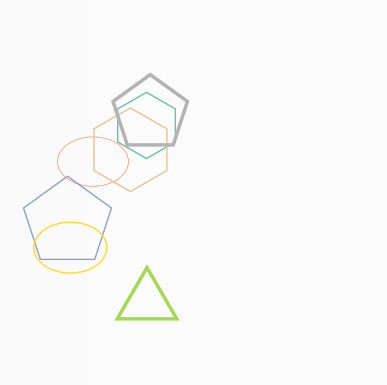[{"shape": "hexagon", "thickness": 1, "radius": 0.43, "center": [0.378, 0.674]}, {"shape": "oval", "thickness": 0.5, "radius": 0.46, "center": [0.24, 0.58]}, {"shape": "pentagon", "thickness": 1, "radius": 0.6, "center": [0.174, 0.423]}, {"shape": "triangle", "thickness": 2.5, "radius": 0.44, "center": [0.379, 0.216]}, {"shape": "oval", "thickness": 1, "radius": 0.47, "center": [0.181, 0.357]}, {"shape": "hexagon", "thickness": 1, "radius": 0.54, "center": [0.337, 0.611]}, {"shape": "pentagon", "thickness": 2.5, "radius": 0.5, "center": [0.388, 0.705]}]